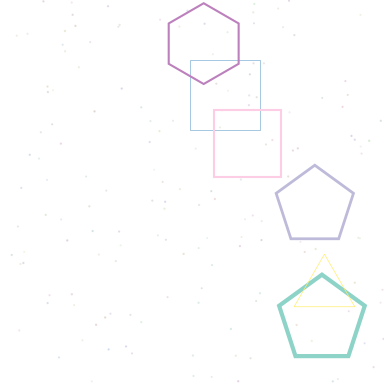[{"shape": "pentagon", "thickness": 3, "radius": 0.58, "center": [0.836, 0.17]}, {"shape": "pentagon", "thickness": 2, "radius": 0.53, "center": [0.818, 0.465]}, {"shape": "square", "thickness": 0.5, "radius": 0.46, "center": [0.584, 0.754]}, {"shape": "square", "thickness": 1.5, "radius": 0.44, "center": [0.643, 0.627]}, {"shape": "hexagon", "thickness": 1.5, "radius": 0.52, "center": [0.529, 0.887]}, {"shape": "triangle", "thickness": 0.5, "radius": 0.45, "center": [0.843, 0.249]}]